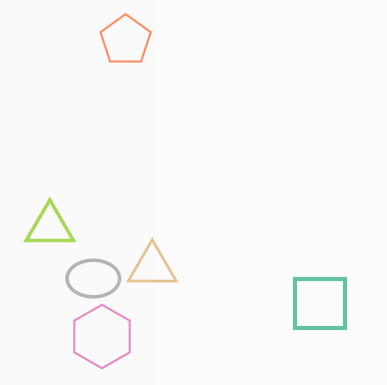[{"shape": "square", "thickness": 3, "radius": 0.32, "center": [0.826, 0.211]}, {"shape": "pentagon", "thickness": 1.5, "radius": 0.34, "center": [0.324, 0.895]}, {"shape": "hexagon", "thickness": 1.5, "radius": 0.41, "center": [0.263, 0.126]}, {"shape": "triangle", "thickness": 2.5, "radius": 0.35, "center": [0.129, 0.41]}, {"shape": "triangle", "thickness": 2, "radius": 0.36, "center": [0.393, 0.306]}, {"shape": "oval", "thickness": 2.5, "radius": 0.34, "center": [0.241, 0.277]}]